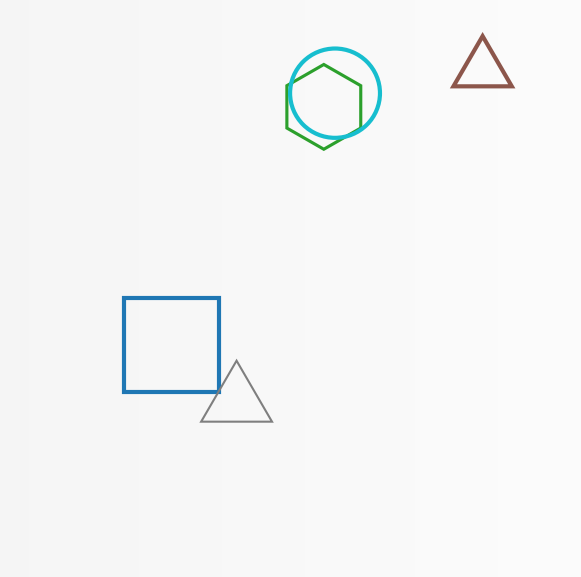[{"shape": "square", "thickness": 2, "radius": 0.41, "center": [0.296, 0.402]}, {"shape": "hexagon", "thickness": 1.5, "radius": 0.37, "center": [0.557, 0.814]}, {"shape": "triangle", "thickness": 2, "radius": 0.29, "center": [0.83, 0.879]}, {"shape": "triangle", "thickness": 1, "radius": 0.35, "center": [0.407, 0.304]}, {"shape": "circle", "thickness": 2, "radius": 0.39, "center": [0.576, 0.838]}]